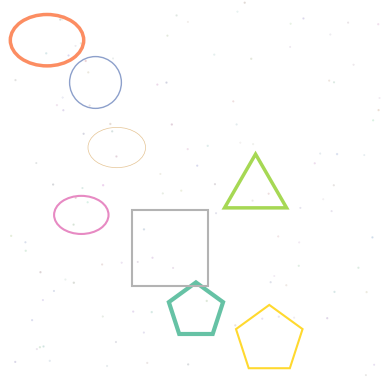[{"shape": "pentagon", "thickness": 3, "radius": 0.37, "center": [0.509, 0.192]}, {"shape": "oval", "thickness": 2.5, "radius": 0.48, "center": [0.122, 0.896]}, {"shape": "circle", "thickness": 1, "radius": 0.34, "center": [0.248, 0.786]}, {"shape": "oval", "thickness": 1.5, "radius": 0.35, "center": [0.211, 0.442]}, {"shape": "triangle", "thickness": 2.5, "radius": 0.47, "center": [0.664, 0.507]}, {"shape": "pentagon", "thickness": 1.5, "radius": 0.45, "center": [0.699, 0.117]}, {"shape": "oval", "thickness": 0.5, "radius": 0.37, "center": [0.303, 0.617]}, {"shape": "square", "thickness": 1.5, "radius": 0.5, "center": [0.441, 0.355]}]